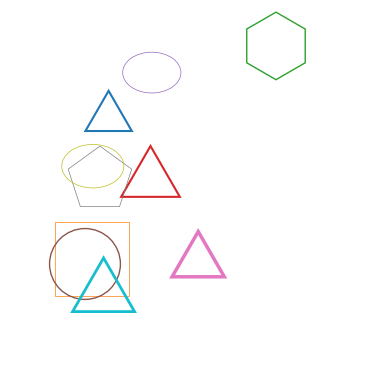[{"shape": "triangle", "thickness": 1.5, "radius": 0.35, "center": [0.282, 0.694]}, {"shape": "square", "thickness": 0.5, "radius": 0.48, "center": [0.239, 0.328]}, {"shape": "hexagon", "thickness": 1, "radius": 0.44, "center": [0.717, 0.881]}, {"shape": "triangle", "thickness": 1.5, "radius": 0.44, "center": [0.391, 0.533]}, {"shape": "oval", "thickness": 0.5, "radius": 0.38, "center": [0.394, 0.811]}, {"shape": "circle", "thickness": 1, "radius": 0.46, "center": [0.221, 0.314]}, {"shape": "triangle", "thickness": 2.5, "radius": 0.39, "center": [0.515, 0.32]}, {"shape": "pentagon", "thickness": 0.5, "radius": 0.43, "center": [0.26, 0.534]}, {"shape": "oval", "thickness": 0.5, "radius": 0.4, "center": [0.241, 0.568]}, {"shape": "triangle", "thickness": 2, "radius": 0.46, "center": [0.269, 0.237]}]